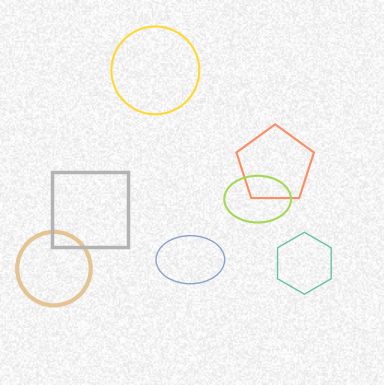[{"shape": "hexagon", "thickness": 1, "radius": 0.4, "center": [0.791, 0.316]}, {"shape": "pentagon", "thickness": 1.5, "radius": 0.53, "center": [0.715, 0.571]}, {"shape": "oval", "thickness": 1, "radius": 0.45, "center": [0.494, 0.325]}, {"shape": "oval", "thickness": 1.5, "radius": 0.43, "center": [0.669, 0.483]}, {"shape": "circle", "thickness": 1.5, "radius": 0.57, "center": [0.403, 0.817]}, {"shape": "circle", "thickness": 3, "radius": 0.48, "center": [0.14, 0.302]}, {"shape": "square", "thickness": 2.5, "radius": 0.49, "center": [0.235, 0.456]}]